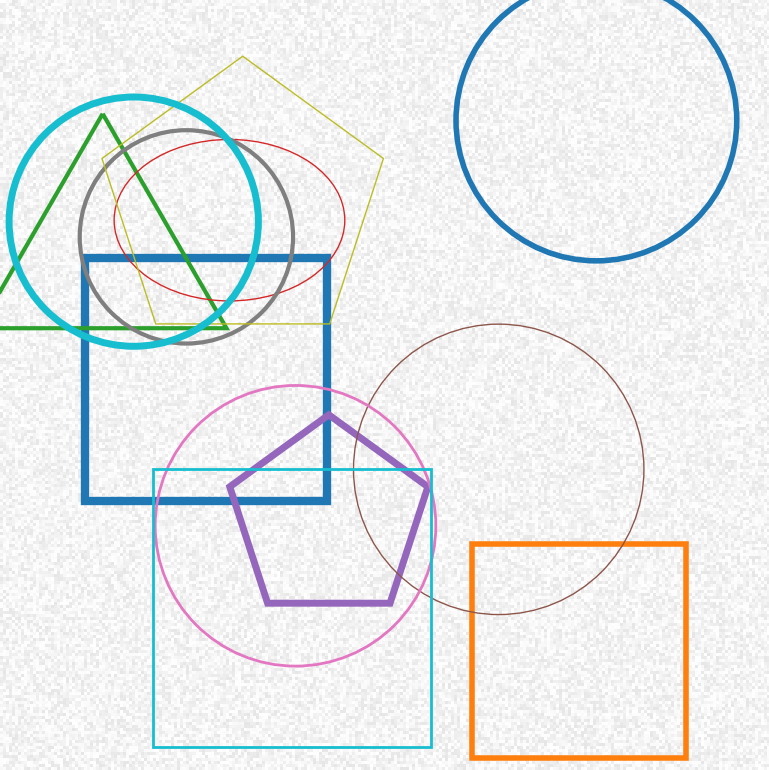[{"shape": "circle", "thickness": 2, "radius": 0.91, "center": [0.775, 0.844]}, {"shape": "square", "thickness": 3, "radius": 0.79, "center": [0.267, 0.507]}, {"shape": "square", "thickness": 2, "radius": 0.7, "center": [0.753, 0.154]}, {"shape": "triangle", "thickness": 1.5, "radius": 0.93, "center": [0.133, 0.667]}, {"shape": "oval", "thickness": 0.5, "radius": 0.75, "center": [0.298, 0.714]}, {"shape": "pentagon", "thickness": 2.5, "radius": 0.68, "center": [0.427, 0.326]}, {"shape": "circle", "thickness": 0.5, "radius": 0.94, "center": [0.648, 0.39]}, {"shape": "circle", "thickness": 1, "radius": 0.91, "center": [0.384, 0.317]}, {"shape": "circle", "thickness": 1.5, "radius": 0.69, "center": [0.242, 0.692]}, {"shape": "pentagon", "thickness": 0.5, "radius": 0.96, "center": [0.315, 0.735]}, {"shape": "circle", "thickness": 2.5, "radius": 0.81, "center": [0.174, 0.712]}, {"shape": "square", "thickness": 1, "radius": 0.9, "center": [0.379, 0.21]}]